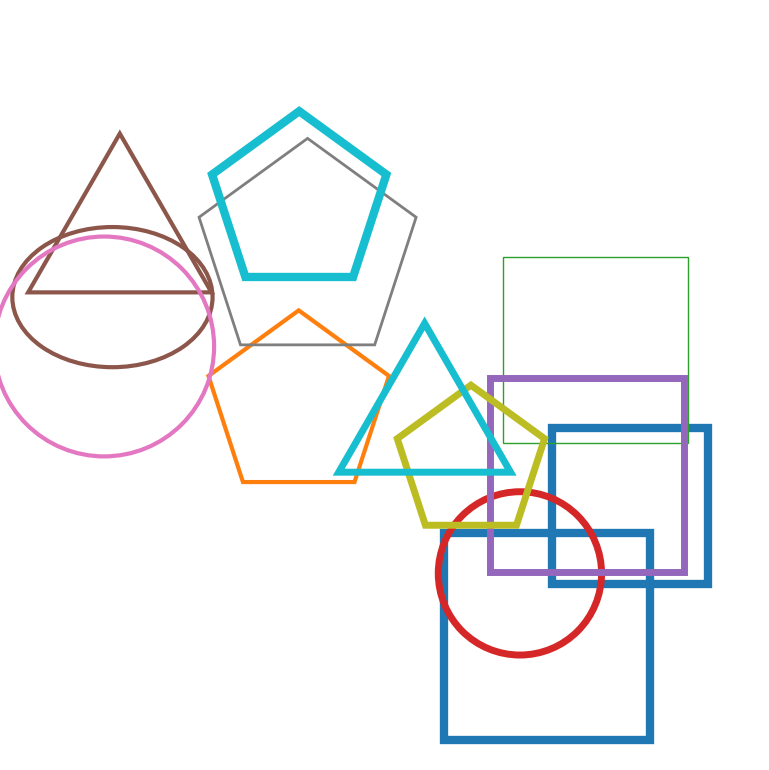[{"shape": "square", "thickness": 3, "radius": 0.51, "center": [0.819, 0.343]}, {"shape": "square", "thickness": 3, "radius": 0.67, "center": [0.71, 0.173]}, {"shape": "pentagon", "thickness": 1.5, "radius": 0.62, "center": [0.388, 0.474]}, {"shape": "square", "thickness": 0.5, "radius": 0.6, "center": [0.773, 0.545]}, {"shape": "circle", "thickness": 2.5, "radius": 0.53, "center": [0.675, 0.255]}, {"shape": "square", "thickness": 2.5, "radius": 0.63, "center": [0.763, 0.383]}, {"shape": "oval", "thickness": 1.5, "radius": 0.65, "center": [0.146, 0.614]}, {"shape": "triangle", "thickness": 1.5, "radius": 0.69, "center": [0.156, 0.689]}, {"shape": "circle", "thickness": 1.5, "radius": 0.71, "center": [0.135, 0.55]}, {"shape": "pentagon", "thickness": 1, "radius": 0.74, "center": [0.399, 0.672]}, {"shape": "pentagon", "thickness": 2.5, "radius": 0.5, "center": [0.612, 0.399]}, {"shape": "triangle", "thickness": 2.5, "radius": 0.64, "center": [0.551, 0.451]}, {"shape": "pentagon", "thickness": 3, "radius": 0.6, "center": [0.389, 0.737]}]